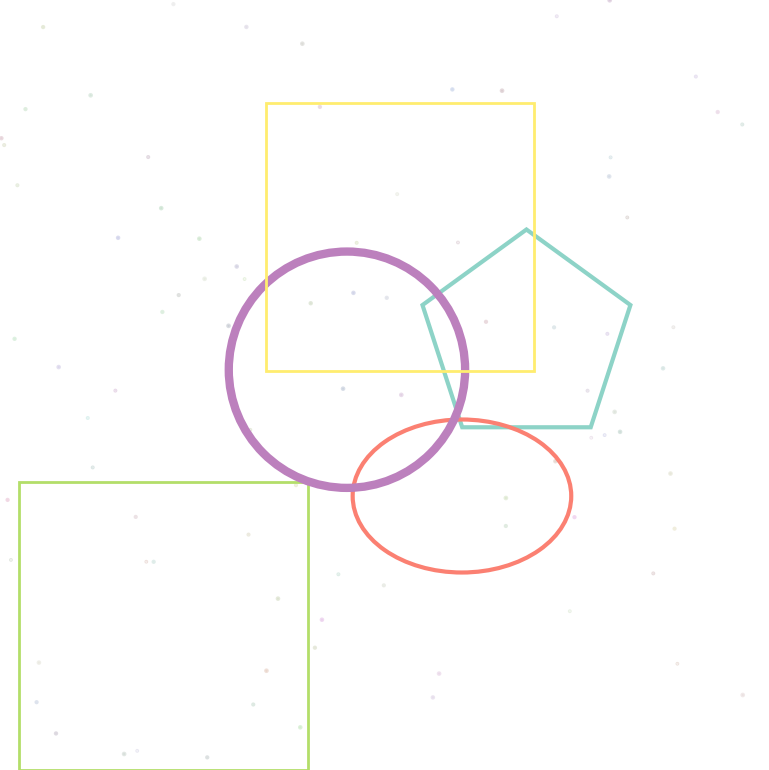[{"shape": "pentagon", "thickness": 1.5, "radius": 0.71, "center": [0.684, 0.56]}, {"shape": "oval", "thickness": 1.5, "radius": 0.71, "center": [0.6, 0.356]}, {"shape": "square", "thickness": 1, "radius": 0.94, "center": [0.212, 0.187]}, {"shape": "circle", "thickness": 3, "radius": 0.77, "center": [0.451, 0.52]}, {"shape": "square", "thickness": 1, "radius": 0.87, "center": [0.52, 0.693]}]